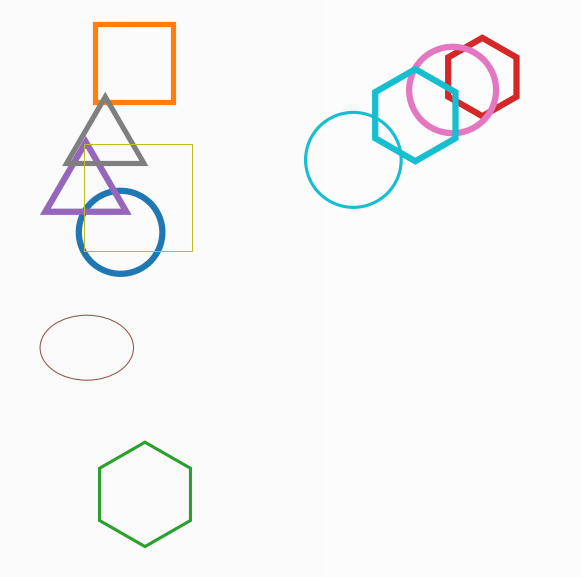[{"shape": "circle", "thickness": 3, "radius": 0.36, "center": [0.207, 0.597]}, {"shape": "square", "thickness": 2.5, "radius": 0.34, "center": [0.231, 0.891]}, {"shape": "hexagon", "thickness": 1.5, "radius": 0.45, "center": [0.249, 0.143]}, {"shape": "hexagon", "thickness": 3, "radius": 0.34, "center": [0.83, 0.866]}, {"shape": "triangle", "thickness": 3, "radius": 0.4, "center": [0.148, 0.673]}, {"shape": "oval", "thickness": 0.5, "radius": 0.4, "center": [0.149, 0.397]}, {"shape": "circle", "thickness": 3, "radius": 0.37, "center": [0.779, 0.843]}, {"shape": "triangle", "thickness": 2.5, "radius": 0.38, "center": [0.181, 0.754]}, {"shape": "square", "thickness": 0.5, "radius": 0.46, "center": [0.238, 0.658]}, {"shape": "circle", "thickness": 1.5, "radius": 0.41, "center": [0.608, 0.722]}, {"shape": "hexagon", "thickness": 3, "radius": 0.4, "center": [0.715, 0.8]}]